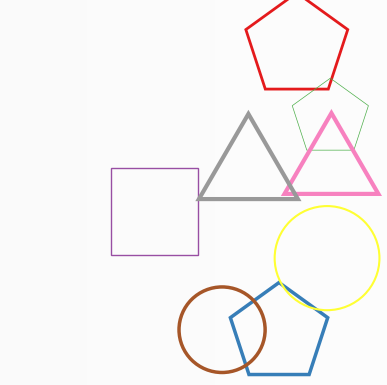[{"shape": "pentagon", "thickness": 2, "radius": 0.69, "center": [0.766, 0.88]}, {"shape": "pentagon", "thickness": 2.5, "radius": 0.66, "center": [0.72, 0.134]}, {"shape": "pentagon", "thickness": 0.5, "radius": 0.52, "center": [0.852, 0.694]}, {"shape": "square", "thickness": 1, "radius": 0.56, "center": [0.398, 0.45]}, {"shape": "circle", "thickness": 1.5, "radius": 0.68, "center": [0.844, 0.33]}, {"shape": "circle", "thickness": 2.5, "radius": 0.56, "center": [0.573, 0.144]}, {"shape": "triangle", "thickness": 3, "radius": 0.7, "center": [0.855, 0.566]}, {"shape": "triangle", "thickness": 3, "radius": 0.74, "center": [0.641, 0.557]}]